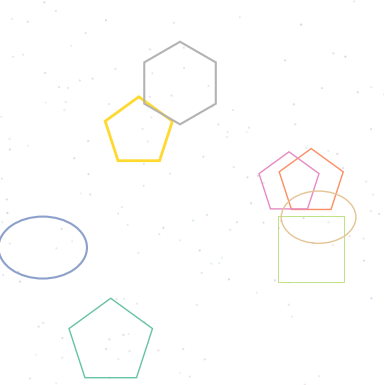[{"shape": "pentagon", "thickness": 1, "radius": 0.57, "center": [0.288, 0.111]}, {"shape": "pentagon", "thickness": 1, "radius": 0.44, "center": [0.808, 0.527]}, {"shape": "oval", "thickness": 1.5, "radius": 0.57, "center": [0.111, 0.357]}, {"shape": "pentagon", "thickness": 1, "radius": 0.41, "center": [0.751, 0.524]}, {"shape": "square", "thickness": 0.5, "radius": 0.43, "center": [0.807, 0.354]}, {"shape": "pentagon", "thickness": 2, "radius": 0.46, "center": [0.36, 0.657]}, {"shape": "oval", "thickness": 1, "radius": 0.48, "center": [0.827, 0.436]}, {"shape": "hexagon", "thickness": 1.5, "radius": 0.54, "center": [0.468, 0.784]}]